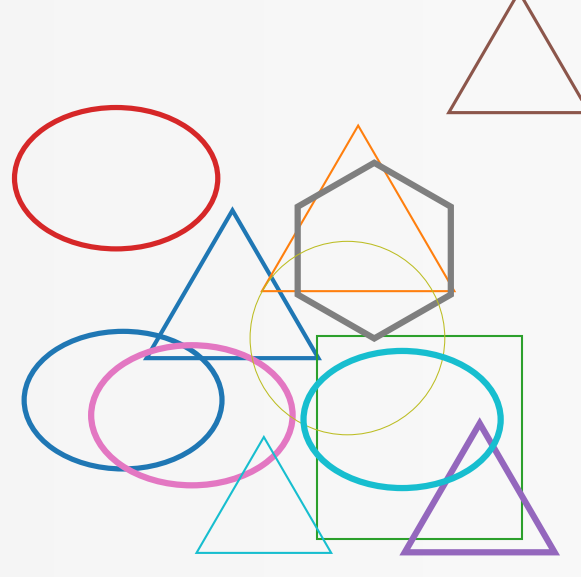[{"shape": "oval", "thickness": 2.5, "radius": 0.85, "center": [0.212, 0.306]}, {"shape": "triangle", "thickness": 2, "radius": 0.85, "center": [0.4, 0.464]}, {"shape": "triangle", "thickness": 1, "radius": 0.96, "center": [0.616, 0.591]}, {"shape": "square", "thickness": 1, "radius": 0.88, "center": [0.722, 0.242]}, {"shape": "oval", "thickness": 2.5, "radius": 0.87, "center": [0.2, 0.691]}, {"shape": "triangle", "thickness": 3, "radius": 0.74, "center": [0.825, 0.117]}, {"shape": "triangle", "thickness": 1.5, "radius": 0.7, "center": [0.893, 0.874]}, {"shape": "oval", "thickness": 3, "radius": 0.87, "center": [0.33, 0.28]}, {"shape": "hexagon", "thickness": 3, "radius": 0.76, "center": [0.644, 0.565]}, {"shape": "circle", "thickness": 0.5, "radius": 0.84, "center": [0.598, 0.414]}, {"shape": "oval", "thickness": 3, "radius": 0.85, "center": [0.692, 0.273]}, {"shape": "triangle", "thickness": 1, "radius": 0.67, "center": [0.454, 0.109]}]